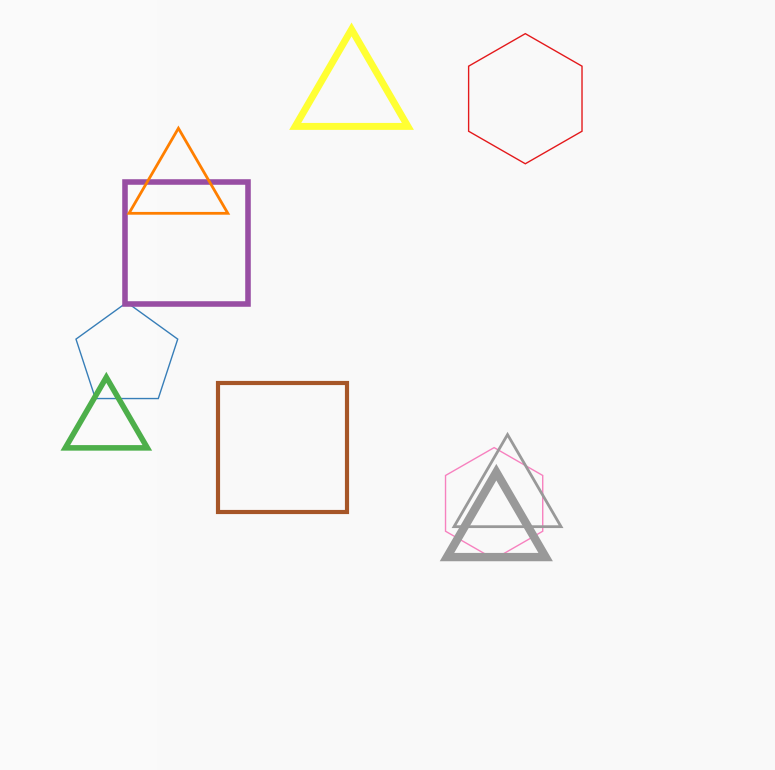[{"shape": "hexagon", "thickness": 0.5, "radius": 0.42, "center": [0.678, 0.872]}, {"shape": "pentagon", "thickness": 0.5, "radius": 0.35, "center": [0.164, 0.538]}, {"shape": "triangle", "thickness": 2, "radius": 0.31, "center": [0.137, 0.449]}, {"shape": "square", "thickness": 2, "radius": 0.4, "center": [0.241, 0.685]}, {"shape": "triangle", "thickness": 1, "radius": 0.37, "center": [0.23, 0.76]}, {"shape": "triangle", "thickness": 2.5, "radius": 0.42, "center": [0.454, 0.878]}, {"shape": "square", "thickness": 1.5, "radius": 0.42, "center": [0.364, 0.419]}, {"shape": "hexagon", "thickness": 0.5, "radius": 0.36, "center": [0.638, 0.346]}, {"shape": "triangle", "thickness": 3, "radius": 0.37, "center": [0.64, 0.313]}, {"shape": "triangle", "thickness": 1, "radius": 0.4, "center": [0.655, 0.356]}]